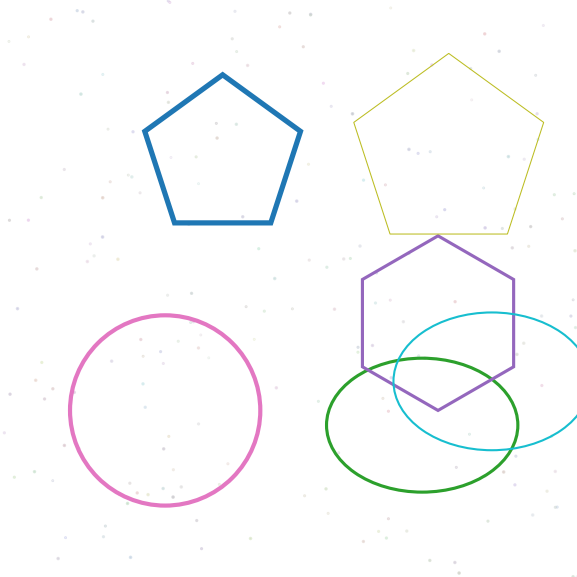[{"shape": "pentagon", "thickness": 2.5, "radius": 0.71, "center": [0.386, 0.728]}, {"shape": "oval", "thickness": 1.5, "radius": 0.83, "center": [0.731, 0.263]}, {"shape": "hexagon", "thickness": 1.5, "radius": 0.76, "center": [0.758, 0.44]}, {"shape": "circle", "thickness": 2, "radius": 0.82, "center": [0.286, 0.288]}, {"shape": "pentagon", "thickness": 0.5, "radius": 0.86, "center": [0.777, 0.734]}, {"shape": "oval", "thickness": 1, "radius": 0.85, "center": [0.852, 0.339]}]